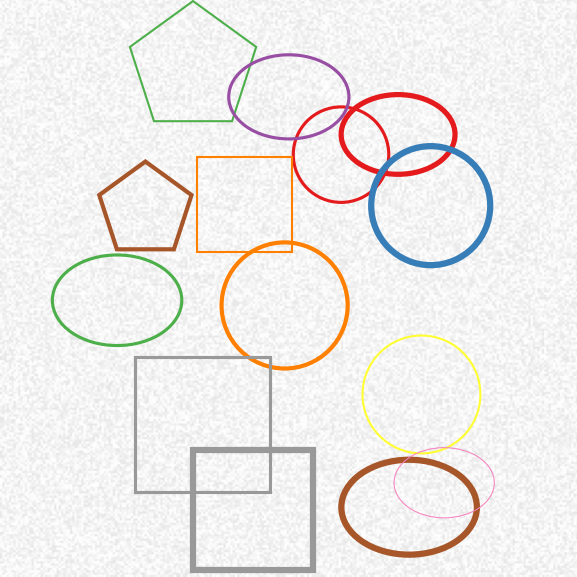[{"shape": "oval", "thickness": 2.5, "radius": 0.49, "center": [0.689, 0.766]}, {"shape": "circle", "thickness": 1.5, "radius": 0.41, "center": [0.591, 0.731]}, {"shape": "circle", "thickness": 3, "radius": 0.52, "center": [0.746, 0.643]}, {"shape": "oval", "thickness": 1.5, "radius": 0.56, "center": [0.203, 0.479]}, {"shape": "pentagon", "thickness": 1, "radius": 0.57, "center": [0.334, 0.882]}, {"shape": "oval", "thickness": 1.5, "radius": 0.52, "center": [0.5, 0.831]}, {"shape": "square", "thickness": 1, "radius": 0.41, "center": [0.424, 0.645]}, {"shape": "circle", "thickness": 2, "radius": 0.55, "center": [0.493, 0.47]}, {"shape": "circle", "thickness": 1, "radius": 0.51, "center": [0.73, 0.316]}, {"shape": "oval", "thickness": 3, "radius": 0.59, "center": [0.708, 0.121]}, {"shape": "pentagon", "thickness": 2, "radius": 0.42, "center": [0.252, 0.635]}, {"shape": "oval", "thickness": 0.5, "radius": 0.43, "center": [0.769, 0.163]}, {"shape": "square", "thickness": 1.5, "radius": 0.59, "center": [0.351, 0.264]}, {"shape": "square", "thickness": 3, "radius": 0.52, "center": [0.439, 0.116]}]